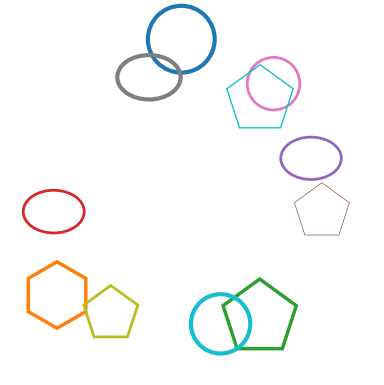[{"shape": "circle", "thickness": 3, "radius": 0.43, "center": [0.471, 0.898]}, {"shape": "hexagon", "thickness": 2.5, "radius": 0.43, "center": [0.148, 0.234]}, {"shape": "pentagon", "thickness": 2.5, "radius": 0.5, "center": [0.675, 0.175]}, {"shape": "oval", "thickness": 2, "radius": 0.4, "center": [0.139, 0.45]}, {"shape": "oval", "thickness": 2, "radius": 0.39, "center": [0.808, 0.589]}, {"shape": "pentagon", "thickness": 0.5, "radius": 0.38, "center": [0.836, 0.45]}, {"shape": "circle", "thickness": 2, "radius": 0.34, "center": [0.71, 0.783]}, {"shape": "oval", "thickness": 3, "radius": 0.41, "center": [0.387, 0.799]}, {"shape": "pentagon", "thickness": 2, "radius": 0.37, "center": [0.288, 0.185]}, {"shape": "pentagon", "thickness": 1, "radius": 0.45, "center": [0.675, 0.741]}, {"shape": "circle", "thickness": 3, "radius": 0.39, "center": [0.573, 0.159]}]